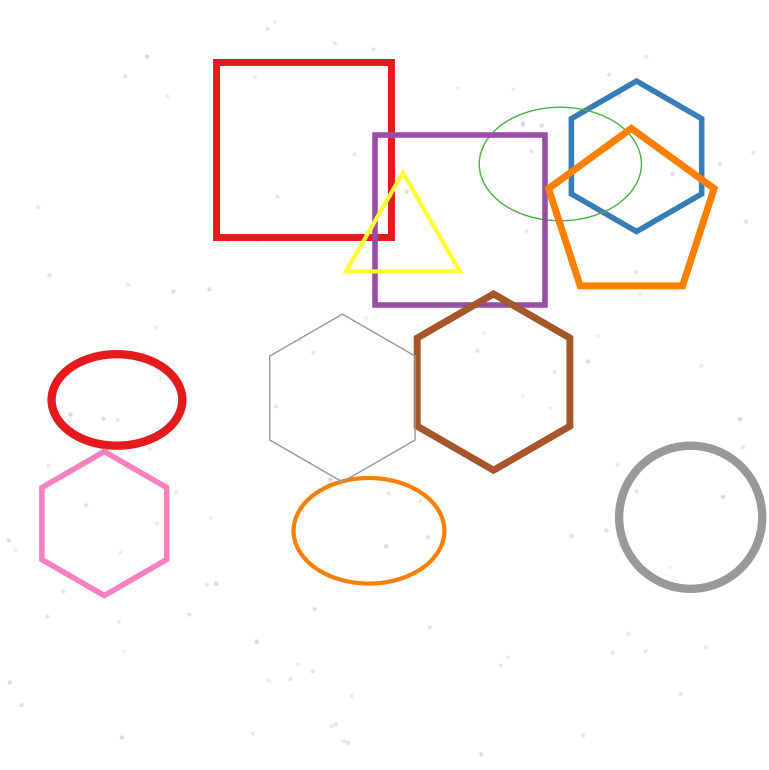[{"shape": "square", "thickness": 2.5, "radius": 0.57, "center": [0.394, 0.805]}, {"shape": "oval", "thickness": 3, "radius": 0.42, "center": [0.152, 0.481]}, {"shape": "hexagon", "thickness": 2, "radius": 0.49, "center": [0.827, 0.797]}, {"shape": "oval", "thickness": 0.5, "radius": 0.53, "center": [0.728, 0.787]}, {"shape": "square", "thickness": 2, "radius": 0.55, "center": [0.597, 0.714]}, {"shape": "pentagon", "thickness": 2.5, "radius": 0.57, "center": [0.82, 0.72]}, {"shape": "oval", "thickness": 1.5, "radius": 0.49, "center": [0.479, 0.311]}, {"shape": "triangle", "thickness": 1.5, "radius": 0.43, "center": [0.523, 0.69]}, {"shape": "hexagon", "thickness": 2.5, "radius": 0.57, "center": [0.641, 0.504]}, {"shape": "hexagon", "thickness": 2, "radius": 0.47, "center": [0.135, 0.32]}, {"shape": "circle", "thickness": 3, "radius": 0.46, "center": [0.897, 0.328]}, {"shape": "hexagon", "thickness": 0.5, "radius": 0.54, "center": [0.445, 0.483]}]